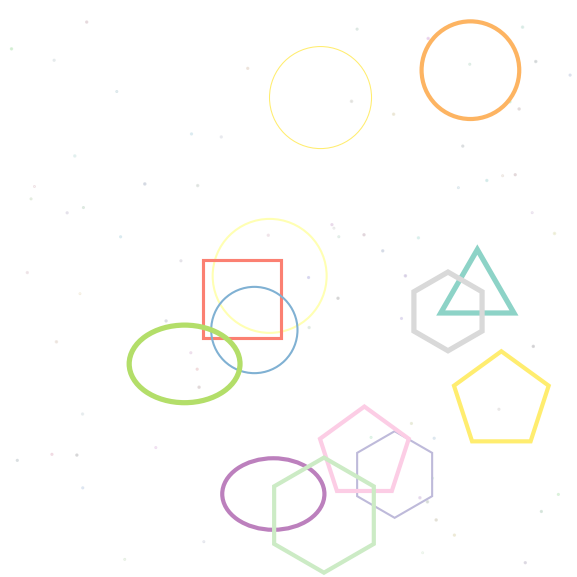[{"shape": "triangle", "thickness": 2.5, "radius": 0.37, "center": [0.827, 0.494]}, {"shape": "circle", "thickness": 1, "radius": 0.49, "center": [0.467, 0.521]}, {"shape": "hexagon", "thickness": 1, "radius": 0.37, "center": [0.683, 0.177]}, {"shape": "square", "thickness": 1.5, "radius": 0.34, "center": [0.419, 0.482]}, {"shape": "circle", "thickness": 1, "radius": 0.37, "center": [0.44, 0.428]}, {"shape": "circle", "thickness": 2, "radius": 0.42, "center": [0.815, 0.878]}, {"shape": "oval", "thickness": 2.5, "radius": 0.48, "center": [0.32, 0.369]}, {"shape": "pentagon", "thickness": 2, "radius": 0.4, "center": [0.631, 0.214]}, {"shape": "hexagon", "thickness": 2.5, "radius": 0.34, "center": [0.776, 0.46]}, {"shape": "oval", "thickness": 2, "radius": 0.44, "center": [0.473, 0.144]}, {"shape": "hexagon", "thickness": 2, "radius": 0.5, "center": [0.561, 0.107]}, {"shape": "circle", "thickness": 0.5, "radius": 0.44, "center": [0.555, 0.83]}, {"shape": "pentagon", "thickness": 2, "radius": 0.43, "center": [0.868, 0.305]}]